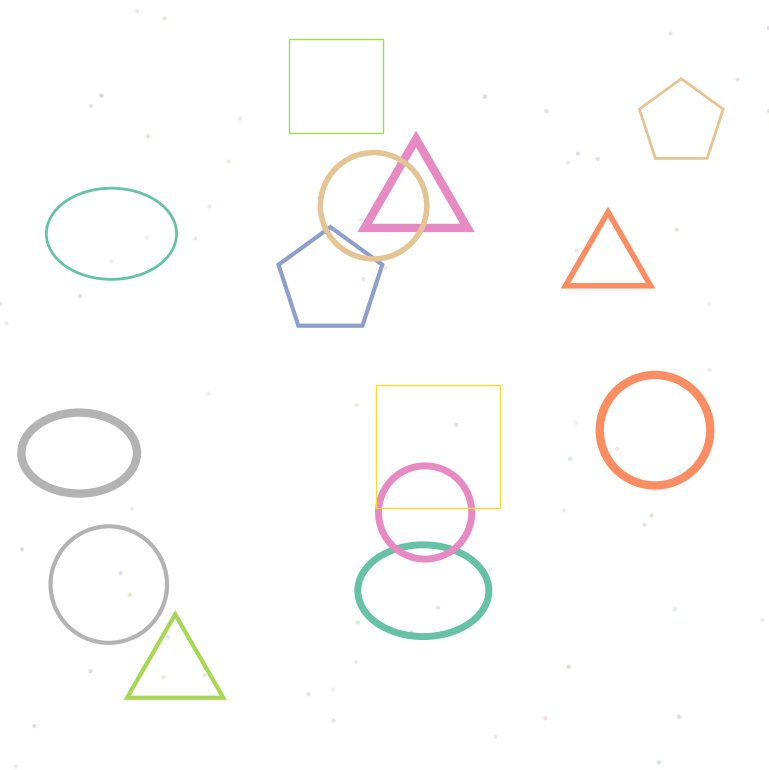[{"shape": "oval", "thickness": 1, "radius": 0.42, "center": [0.145, 0.696]}, {"shape": "oval", "thickness": 2.5, "radius": 0.43, "center": [0.55, 0.233]}, {"shape": "triangle", "thickness": 2, "radius": 0.32, "center": [0.79, 0.661]}, {"shape": "circle", "thickness": 3, "radius": 0.36, "center": [0.851, 0.441]}, {"shape": "pentagon", "thickness": 1.5, "radius": 0.35, "center": [0.429, 0.634]}, {"shape": "triangle", "thickness": 3, "radius": 0.39, "center": [0.54, 0.743]}, {"shape": "circle", "thickness": 2.5, "radius": 0.3, "center": [0.552, 0.334]}, {"shape": "triangle", "thickness": 1.5, "radius": 0.36, "center": [0.228, 0.13]}, {"shape": "square", "thickness": 0.5, "radius": 0.31, "center": [0.436, 0.888]}, {"shape": "square", "thickness": 0.5, "radius": 0.4, "center": [0.569, 0.42]}, {"shape": "circle", "thickness": 2, "radius": 0.35, "center": [0.485, 0.733]}, {"shape": "pentagon", "thickness": 1, "radius": 0.29, "center": [0.885, 0.841]}, {"shape": "circle", "thickness": 1.5, "radius": 0.38, "center": [0.141, 0.241]}, {"shape": "oval", "thickness": 3, "radius": 0.38, "center": [0.103, 0.412]}]